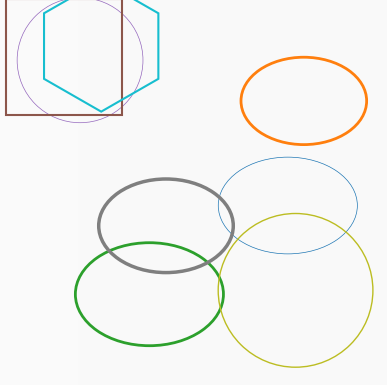[{"shape": "oval", "thickness": 0.5, "radius": 0.9, "center": [0.743, 0.466]}, {"shape": "oval", "thickness": 2, "radius": 0.81, "center": [0.784, 0.738]}, {"shape": "oval", "thickness": 2, "radius": 0.96, "center": [0.386, 0.236]}, {"shape": "circle", "thickness": 0.5, "radius": 0.81, "center": [0.207, 0.844]}, {"shape": "square", "thickness": 1.5, "radius": 0.75, "center": [0.165, 0.851]}, {"shape": "oval", "thickness": 2.5, "radius": 0.87, "center": [0.428, 0.414]}, {"shape": "circle", "thickness": 1, "radius": 1.0, "center": [0.763, 0.246]}, {"shape": "hexagon", "thickness": 1.5, "radius": 0.85, "center": [0.261, 0.88]}]